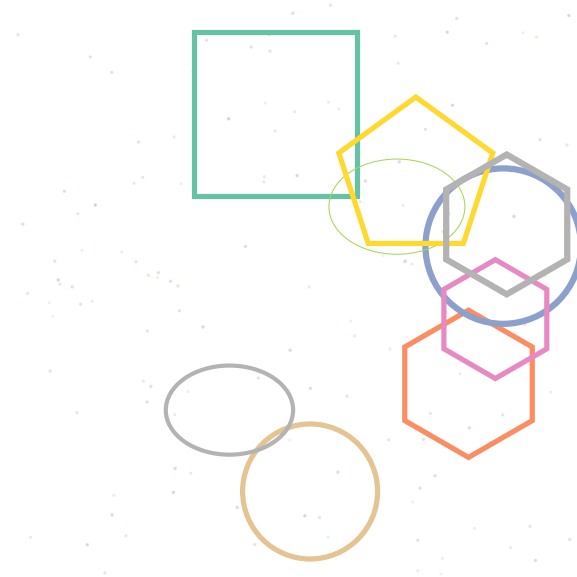[{"shape": "square", "thickness": 2.5, "radius": 0.71, "center": [0.477, 0.802]}, {"shape": "hexagon", "thickness": 2.5, "radius": 0.64, "center": [0.811, 0.335]}, {"shape": "circle", "thickness": 3, "radius": 0.67, "center": [0.871, 0.573]}, {"shape": "hexagon", "thickness": 2.5, "radius": 0.51, "center": [0.858, 0.447]}, {"shape": "oval", "thickness": 0.5, "radius": 0.59, "center": [0.687, 0.641]}, {"shape": "pentagon", "thickness": 2.5, "radius": 0.7, "center": [0.72, 0.691]}, {"shape": "circle", "thickness": 2.5, "radius": 0.58, "center": [0.537, 0.148]}, {"shape": "hexagon", "thickness": 3, "radius": 0.61, "center": [0.877, 0.611]}, {"shape": "oval", "thickness": 2, "radius": 0.55, "center": [0.397, 0.289]}]